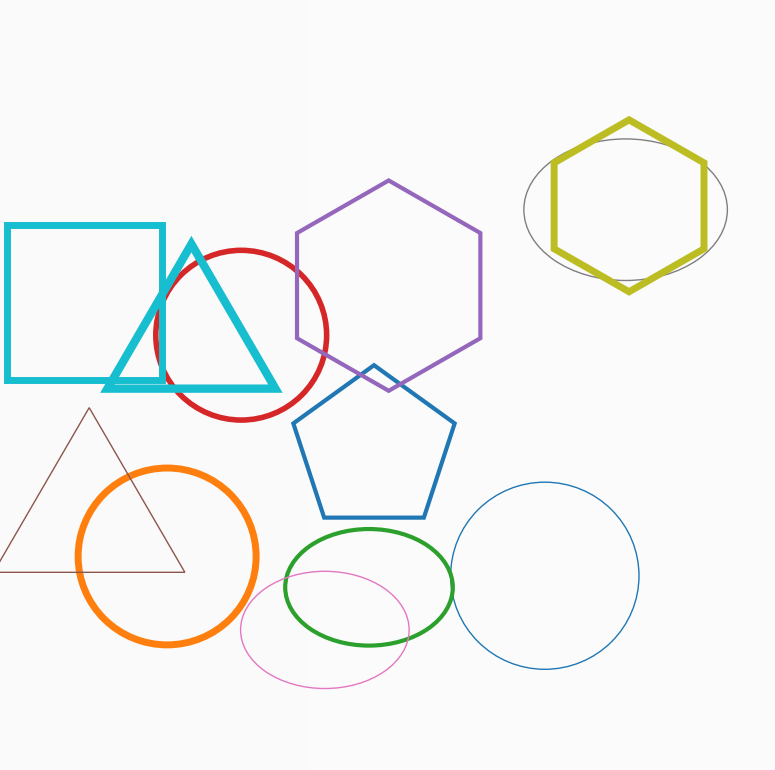[{"shape": "pentagon", "thickness": 1.5, "radius": 0.55, "center": [0.483, 0.416]}, {"shape": "circle", "thickness": 0.5, "radius": 0.61, "center": [0.703, 0.252]}, {"shape": "circle", "thickness": 2.5, "radius": 0.57, "center": [0.216, 0.277]}, {"shape": "oval", "thickness": 1.5, "radius": 0.54, "center": [0.476, 0.237]}, {"shape": "circle", "thickness": 2, "radius": 0.55, "center": [0.311, 0.565]}, {"shape": "hexagon", "thickness": 1.5, "radius": 0.68, "center": [0.502, 0.629]}, {"shape": "triangle", "thickness": 0.5, "radius": 0.71, "center": [0.115, 0.328]}, {"shape": "oval", "thickness": 0.5, "radius": 0.54, "center": [0.419, 0.182]}, {"shape": "oval", "thickness": 0.5, "radius": 0.66, "center": [0.807, 0.728]}, {"shape": "hexagon", "thickness": 2.5, "radius": 0.56, "center": [0.812, 0.733]}, {"shape": "square", "thickness": 2.5, "radius": 0.5, "center": [0.109, 0.608]}, {"shape": "triangle", "thickness": 3, "radius": 0.63, "center": [0.247, 0.558]}]